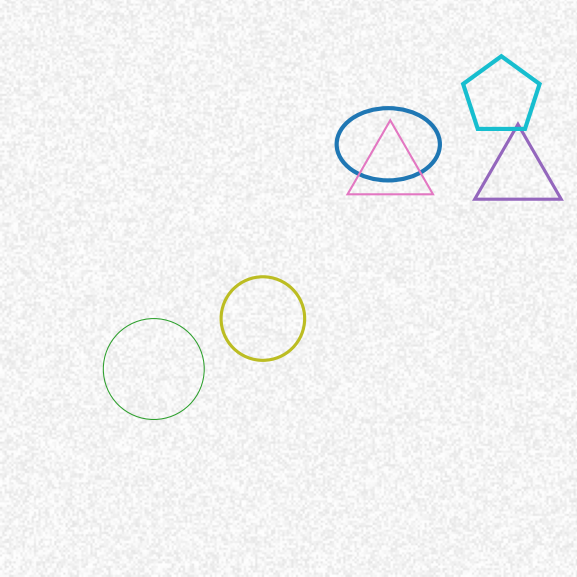[{"shape": "oval", "thickness": 2, "radius": 0.45, "center": [0.672, 0.749]}, {"shape": "circle", "thickness": 0.5, "radius": 0.44, "center": [0.266, 0.36]}, {"shape": "triangle", "thickness": 1.5, "radius": 0.43, "center": [0.897, 0.697]}, {"shape": "triangle", "thickness": 1, "radius": 0.43, "center": [0.676, 0.705]}, {"shape": "circle", "thickness": 1.5, "radius": 0.36, "center": [0.455, 0.448]}, {"shape": "pentagon", "thickness": 2, "radius": 0.35, "center": [0.868, 0.832]}]